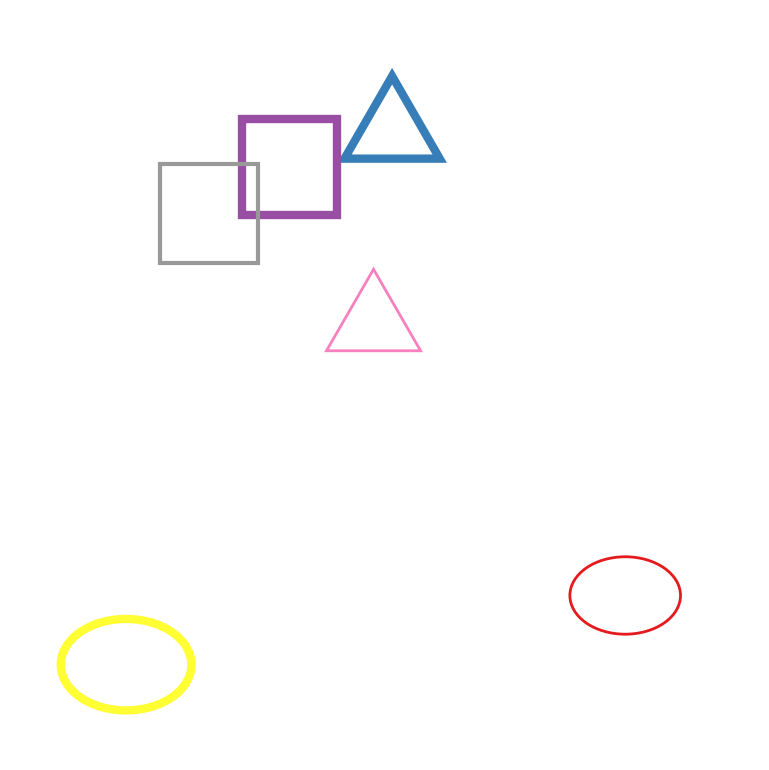[{"shape": "oval", "thickness": 1, "radius": 0.36, "center": [0.812, 0.227]}, {"shape": "triangle", "thickness": 3, "radius": 0.36, "center": [0.509, 0.83]}, {"shape": "square", "thickness": 3, "radius": 0.31, "center": [0.376, 0.783]}, {"shape": "oval", "thickness": 3, "radius": 0.42, "center": [0.164, 0.137]}, {"shape": "triangle", "thickness": 1, "radius": 0.35, "center": [0.485, 0.58]}, {"shape": "square", "thickness": 1.5, "radius": 0.32, "center": [0.271, 0.723]}]